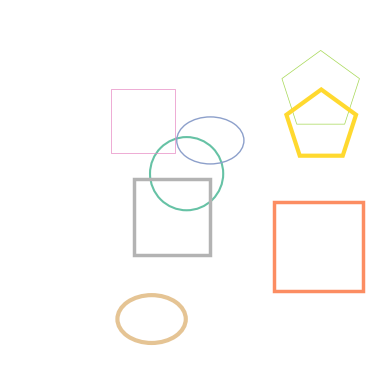[{"shape": "circle", "thickness": 1.5, "radius": 0.48, "center": [0.485, 0.549]}, {"shape": "square", "thickness": 2.5, "radius": 0.58, "center": [0.828, 0.359]}, {"shape": "oval", "thickness": 1, "radius": 0.44, "center": [0.546, 0.635]}, {"shape": "square", "thickness": 0.5, "radius": 0.42, "center": [0.371, 0.685]}, {"shape": "pentagon", "thickness": 0.5, "radius": 0.53, "center": [0.833, 0.763]}, {"shape": "pentagon", "thickness": 3, "radius": 0.48, "center": [0.834, 0.672]}, {"shape": "oval", "thickness": 3, "radius": 0.44, "center": [0.394, 0.171]}, {"shape": "square", "thickness": 2.5, "radius": 0.49, "center": [0.447, 0.436]}]